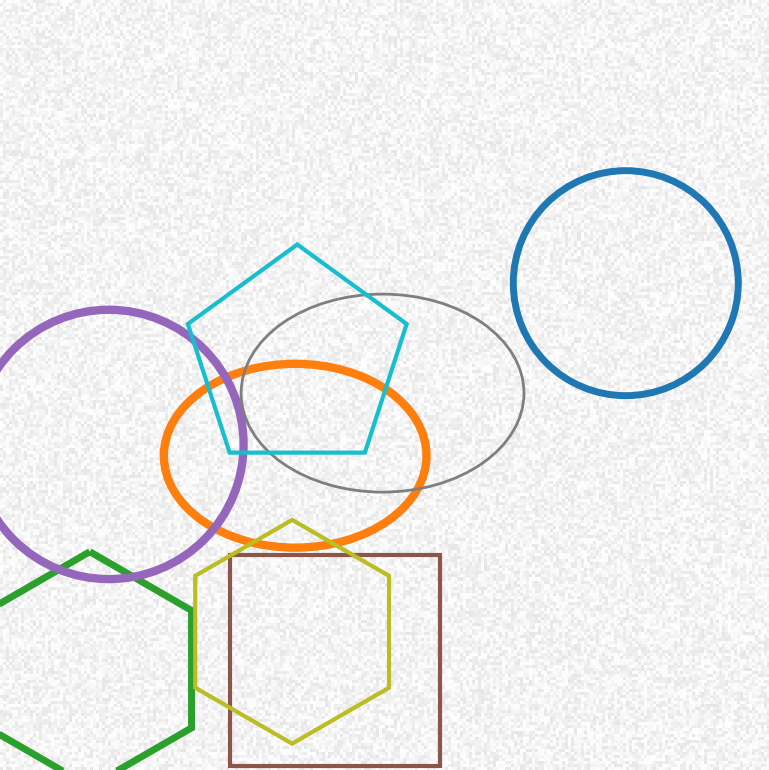[{"shape": "circle", "thickness": 2.5, "radius": 0.73, "center": [0.813, 0.632]}, {"shape": "oval", "thickness": 3, "radius": 0.85, "center": [0.383, 0.408]}, {"shape": "hexagon", "thickness": 2.5, "radius": 0.76, "center": [0.117, 0.131]}, {"shape": "circle", "thickness": 3, "radius": 0.87, "center": [0.141, 0.423]}, {"shape": "square", "thickness": 1.5, "radius": 0.68, "center": [0.435, 0.142]}, {"shape": "oval", "thickness": 1, "radius": 0.92, "center": [0.497, 0.489]}, {"shape": "hexagon", "thickness": 1.5, "radius": 0.73, "center": [0.379, 0.18]}, {"shape": "pentagon", "thickness": 1.5, "radius": 0.75, "center": [0.386, 0.533]}]